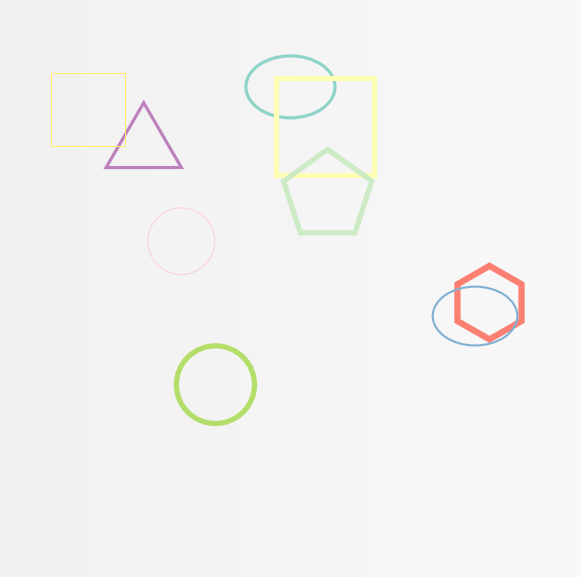[{"shape": "oval", "thickness": 1.5, "radius": 0.38, "center": [0.5, 0.849]}, {"shape": "square", "thickness": 2.5, "radius": 0.42, "center": [0.56, 0.78]}, {"shape": "hexagon", "thickness": 3, "radius": 0.32, "center": [0.842, 0.475]}, {"shape": "oval", "thickness": 1, "radius": 0.36, "center": [0.817, 0.452]}, {"shape": "circle", "thickness": 2.5, "radius": 0.34, "center": [0.371, 0.333]}, {"shape": "circle", "thickness": 0.5, "radius": 0.29, "center": [0.312, 0.582]}, {"shape": "triangle", "thickness": 1.5, "radius": 0.37, "center": [0.247, 0.746]}, {"shape": "pentagon", "thickness": 2.5, "radius": 0.4, "center": [0.564, 0.661]}, {"shape": "square", "thickness": 0.5, "radius": 0.32, "center": [0.151, 0.809]}]